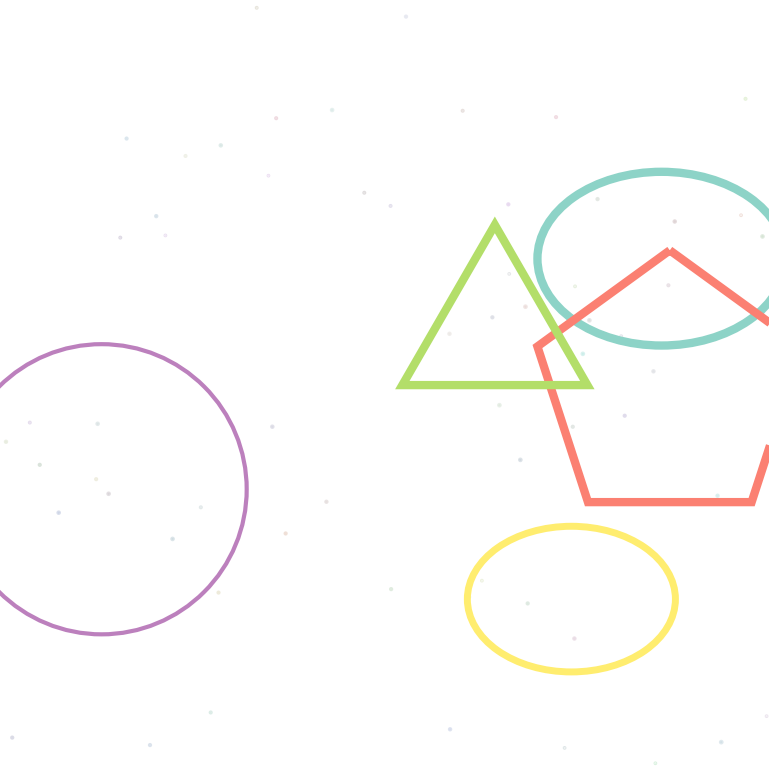[{"shape": "oval", "thickness": 3, "radius": 0.81, "center": [0.859, 0.664]}, {"shape": "pentagon", "thickness": 3, "radius": 0.9, "center": [0.87, 0.494]}, {"shape": "triangle", "thickness": 3, "radius": 0.69, "center": [0.643, 0.569]}, {"shape": "circle", "thickness": 1.5, "radius": 0.94, "center": [0.132, 0.365]}, {"shape": "oval", "thickness": 2.5, "radius": 0.68, "center": [0.742, 0.222]}]